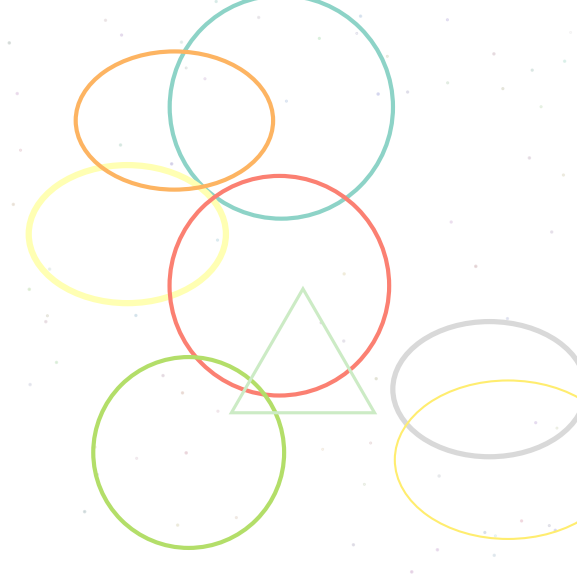[{"shape": "circle", "thickness": 2, "radius": 0.97, "center": [0.487, 0.814]}, {"shape": "oval", "thickness": 3, "radius": 0.85, "center": [0.22, 0.594]}, {"shape": "circle", "thickness": 2, "radius": 0.95, "center": [0.484, 0.504]}, {"shape": "oval", "thickness": 2, "radius": 0.85, "center": [0.302, 0.79]}, {"shape": "circle", "thickness": 2, "radius": 0.83, "center": [0.327, 0.216]}, {"shape": "oval", "thickness": 2.5, "radius": 0.84, "center": [0.847, 0.325]}, {"shape": "triangle", "thickness": 1.5, "radius": 0.72, "center": [0.525, 0.356]}, {"shape": "oval", "thickness": 1, "radius": 0.98, "center": [0.88, 0.203]}]